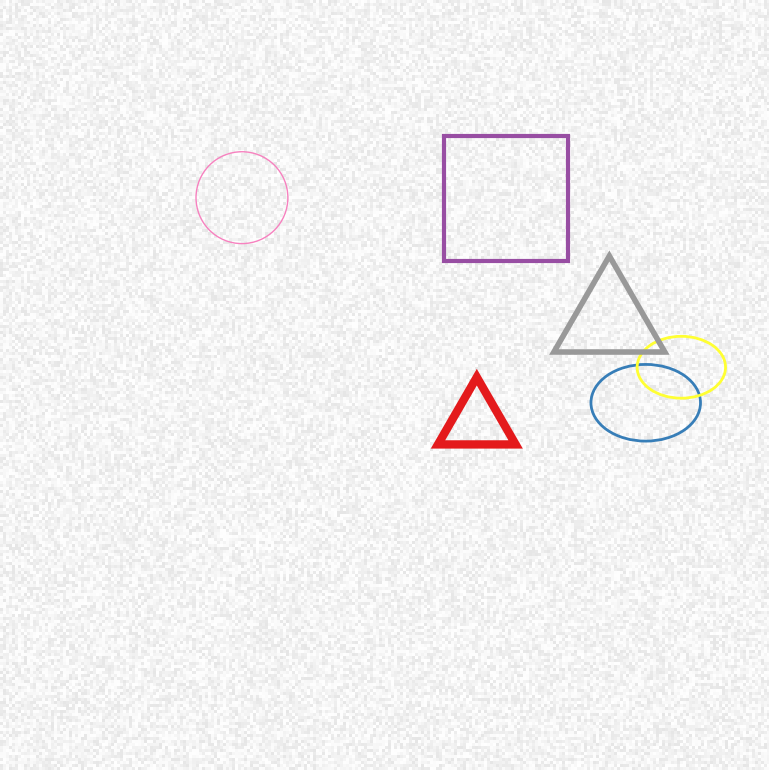[{"shape": "triangle", "thickness": 3, "radius": 0.29, "center": [0.619, 0.452]}, {"shape": "oval", "thickness": 1, "radius": 0.36, "center": [0.839, 0.477]}, {"shape": "square", "thickness": 1.5, "radius": 0.41, "center": [0.657, 0.742]}, {"shape": "oval", "thickness": 1, "radius": 0.29, "center": [0.885, 0.523]}, {"shape": "circle", "thickness": 0.5, "radius": 0.3, "center": [0.314, 0.743]}, {"shape": "triangle", "thickness": 2, "radius": 0.42, "center": [0.791, 0.584]}]